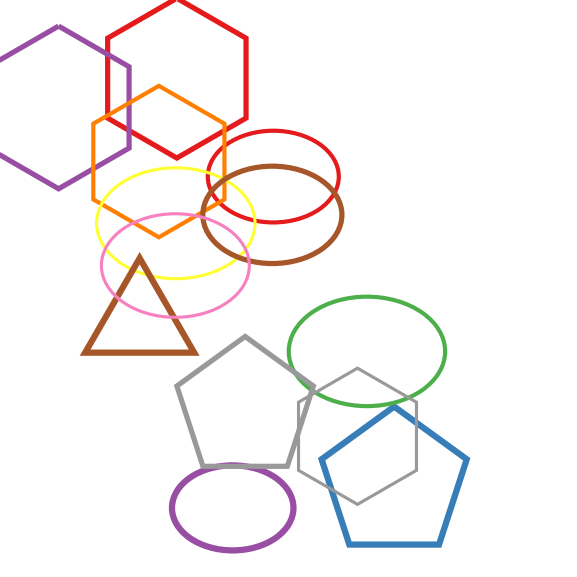[{"shape": "hexagon", "thickness": 2.5, "radius": 0.69, "center": [0.306, 0.864]}, {"shape": "oval", "thickness": 2, "radius": 0.57, "center": [0.473, 0.693]}, {"shape": "pentagon", "thickness": 3, "radius": 0.66, "center": [0.683, 0.163]}, {"shape": "oval", "thickness": 2, "radius": 0.68, "center": [0.635, 0.391]}, {"shape": "oval", "thickness": 3, "radius": 0.53, "center": [0.403, 0.12]}, {"shape": "hexagon", "thickness": 2.5, "radius": 0.7, "center": [0.101, 0.813]}, {"shape": "hexagon", "thickness": 2, "radius": 0.66, "center": [0.275, 0.719]}, {"shape": "oval", "thickness": 1.5, "radius": 0.69, "center": [0.304, 0.613]}, {"shape": "oval", "thickness": 2.5, "radius": 0.6, "center": [0.472, 0.627]}, {"shape": "triangle", "thickness": 3, "radius": 0.55, "center": [0.242, 0.443]}, {"shape": "oval", "thickness": 1.5, "radius": 0.64, "center": [0.304, 0.539]}, {"shape": "pentagon", "thickness": 2.5, "radius": 0.62, "center": [0.424, 0.292]}, {"shape": "hexagon", "thickness": 1.5, "radius": 0.59, "center": [0.619, 0.244]}]